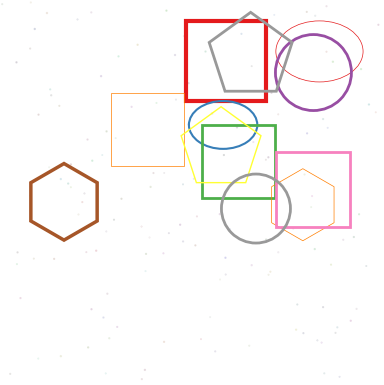[{"shape": "square", "thickness": 3, "radius": 0.52, "center": [0.587, 0.841]}, {"shape": "oval", "thickness": 0.5, "radius": 0.57, "center": [0.83, 0.866]}, {"shape": "oval", "thickness": 1.5, "radius": 0.44, "center": [0.58, 0.675]}, {"shape": "square", "thickness": 2, "radius": 0.48, "center": [0.619, 0.58]}, {"shape": "circle", "thickness": 2, "radius": 0.49, "center": [0.814, 0.812]}, {"shape": "hexagon", "thickness": 0.5, "radius": 0.47, "center": [0.787, 0.468]}, {"shape": "square", "thickness": 0.5, "radius": 0.47, "center": [0.384, 0.663]}, {"shape": "pentagon", "thickness": 1, "radius": 0.54, "center": [0.574, 0.614]}, {"shape": "hexagon", "thickness": 2.5, "radius": 0.5, "center": [0.166, 0.476]}, {"shape": "square", "thickness": 2, "radius": 0.48, "center": [0.813, 0.508]}, {"shape": "circle", "thickness": 2, "radius": 0.45, "center": [0.665, 0.458]}, {"shape": "pentagon", "thickness": 2, "radius": 0.57, "center": [0.651, 0.855]}]